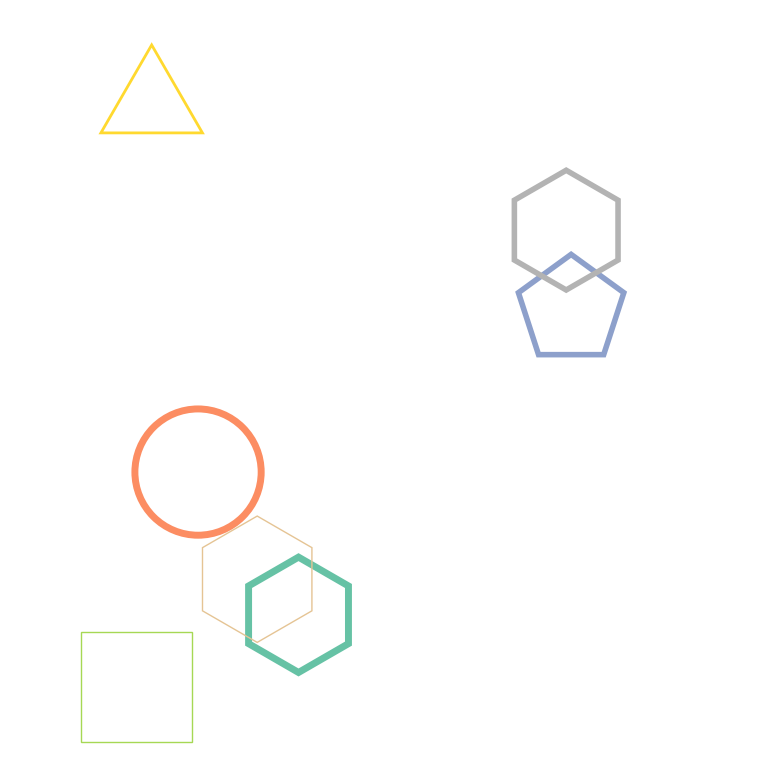[{"shape": "hexagon", "thickness": 2.5, "radius": 0.37, "center": [0.388, 0.202]}, {"shape": "circle", "thickness": 2.5, "radius": 0.41, "center": [0.257, 0.387]}, {"shape": "pentagon", "thickness": 2, "radius": 0.36, "center": [0.742, 0.598]}, {"shape": "square", "thickness": 0.5, "radius": 0.36, "center": [0.177, 0.108]}, {"shape": "triangle", "thickness": 1, "radius": 0.38, "center": [0.197, 0.865]}, {"shape": "hexagon", "thickness": 0.5, "radius": 0.41, "center": [0.334, 0.248]}, {"shape": "hexagon", "thickness": 2, "radius": 0.39, "center": [0.735, 0.701]}]